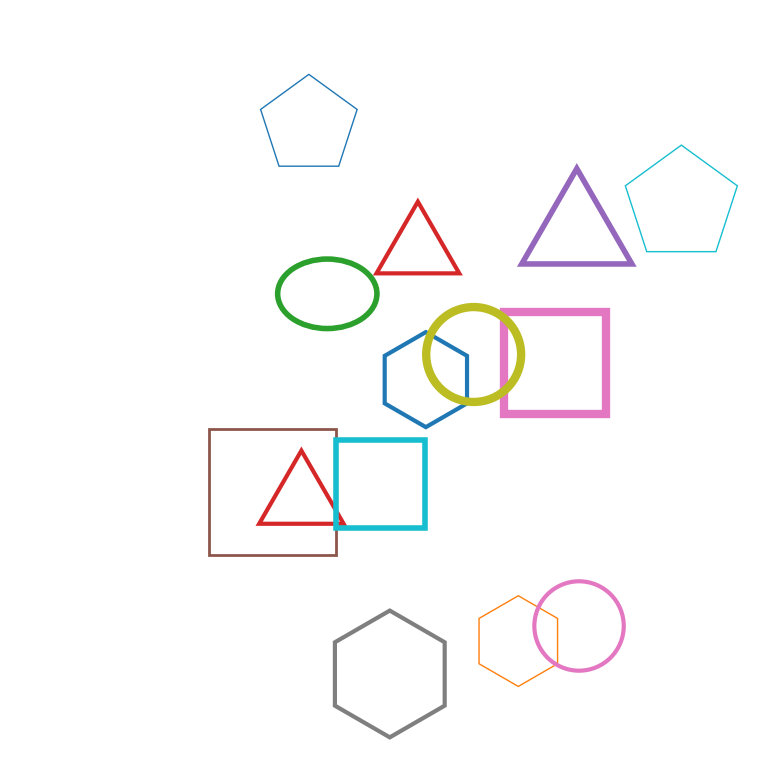[{"shape": "pentagon", "thickness": 0.5, "radius": 0.33, "center": [0.401, 0.838]}, {"shape": "hexagon", "thickness": 1.5, "radius": 0.31, "center": [0.553, 0.507]}, {"shape": "hexagon", "thickness": 0.5, "radius": 0.29, "center": [0.673, 0.167]}, {"shape": "oval", "thickness": 2, "radius": 0.32, "center": [0.425, 0.618]}, {"shape": "triangle", "thickness": 1.5, "radius": 0.31, "center": [0.543, 0.676]}, {"shape": "triangle", "thickness": 1.5, "radius": 0.32, "center": [0.391, 0.351]}, {"shape": "triangle", "thickness": 2, "radius": 0.41, "center": [0.749, 0.698]}, {"shape": "square", "thickness": 1, "radius": 0.41, "center": [0.354, 0.361]}, {"shape": "circle", "thickness": 1.5, "radius": 0.29, "center": [0.752, 0.187]}, {"shape": "square", "thickness": 3, "radius": 0.33, "center": [0.721, 0.528]}, {"shape": "hexagon", "thickness": 1.5, "radius": 0.41, "center": [0.506, 0.125]}, {"shape": "circle", "thickness": 3, "radius": 0.31, "center": [0.615, 0.54]}, {"shape": "pentagon", "thickness": 0.5, "radius": 0.38, "center": [0.885, 0.735]}, {"shape": "square", "thickness": 2, "radius": 0.29, "center": [0.495, 0.372]}]